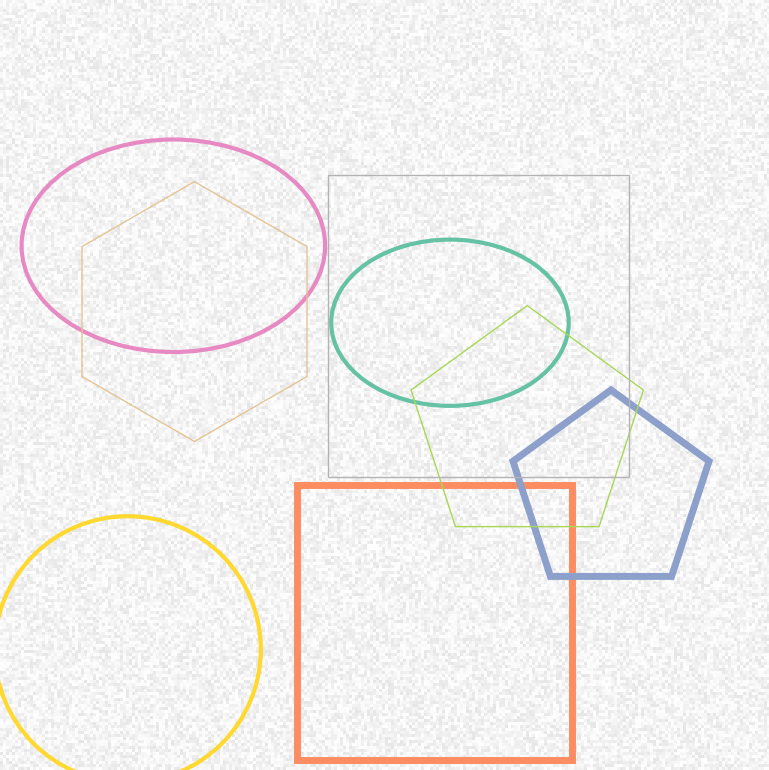[{"shape": "oval", "thickness": 1.5, "radius": 0.77, "center": [0.584, 0.581]}, {"shape": "square", "thickness": 2.5, "radius": 0.89, "center": [0.565, 0.192]}, {"shape": "pentagon", "thickness": 2.5, "radius": 0.67, "center": [0.794, 0.36]}, {"shape": "oval", "thickness": 1.5, "radius": 0.99, "center": [0.225, 0.681]}, {"shape": "pentagon", "thickness": 0.5, "radius": 0.79, "center": [0.685, 0.444]}, {"shape": "circle", "thickness": 1.5, "radius": 0.86, "center": [0.166, 0.157]}, {"shape": "hexagon", "thickness": 0.5, "radius": 0.84, "center": [0.253, 0.595]}, {"shape": "square", "thickness": 0.5, "radius": 0.98, "center": [0.621, 0.577]}]